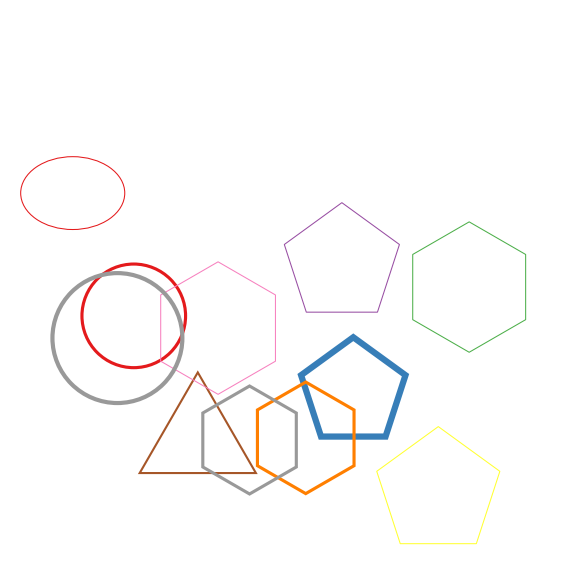[{"shape": "oval", "thickness": 0.5, "radius": 0.45, "center": [0.126, 0.665]}, {"shape": "circle", "thickness": 1.5, "radius": 0.45, "center": [0.232, 0.452]}, {"shape": "pentagon", "thickness": 3, "radius": 0.48, "center": [0.612, 0.32]}, {"shape": "hexagon", "thickness": 0.5, "radius": 0.56, "center": [0.812, 0.502]}, {"shape": "pentagon", "thickness": 0.5, "radius": 0.52, "center": [0.592, 0.543]}, {"shape": "hexagon", "thickness": 1.5, "radius": 0.48, "center": [0.529, 0.241]}, {"shape": "pentagon", "thickness": 0.5, "radius": 0.56, "center": [0.759, 0.148]}, {"shape": "triangle", "thickness": 1, "radius": 0.58, "center": [0.342, 0.238]}, {"shape": "hexagon", "thickness": 0.5, "radius": 0.57, "center": [0.378, 0.431]}, {"shape": "circle", "thickness": 2, "radius": 0.56, "center": [0.203, 0.414]}, {"shape": "hexagon", "thickness": 1.5, "radius": 0.47, "center": [0.432, 0.237]}]